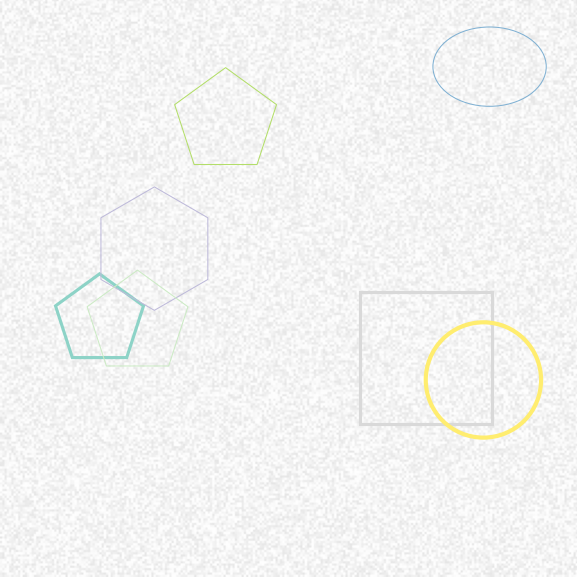[{"shape": "pentagon", "thickness": 1.5, "radius": 0.4, "center": [0.172, 0.445]}, {"shape": "hexagon", "thickness": 0.5, "radius": 0.53, "center": [0.267, 0.569]}, {"shape": "oval", "thickness": 0.5, "radius": 0.49, "center": [0.848, 0.884]}, {"shape": "pentagon", "thickness": 0.5, "radius": 0.46, "center": [0.391, 0.789]}, {"shape": "square", "thickness": 1.5, "radius": 0.57, "center": [0.737, 0.38]}, {"shape": "pentagon", "thickness": 0.5, "radius": 0.46, "center": [0.238, 0.44]}, {"shape": "circle", "thickness": 2, "radius": 0.5, "center": [0.837, 0.341]}]